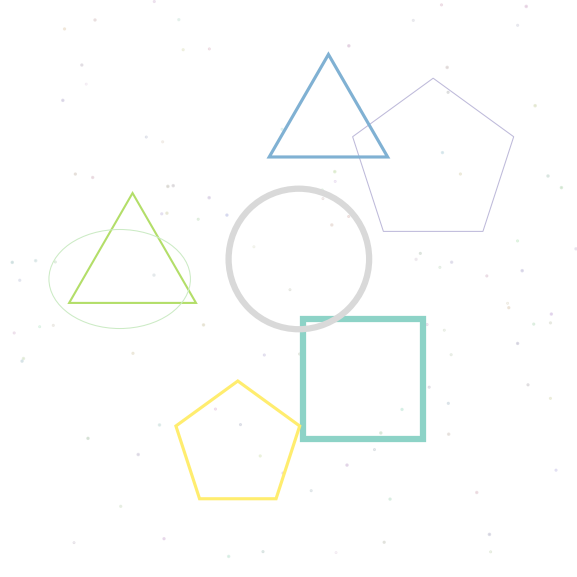[{"shape": "square", "thickness": 3, "radius": 0.52, "center": [0.629, 0.343]}, {"shape": "pentagon", "thickness": 0.5, "radius": 0.73, "center": [0.75, 0.717]}, {"shape": "triangle", "thickness": 1.5, "radius": 0.59, "center": [0.569, 0.786]}, {"shape": "triangle", "thickness": 1, "radius": 0.63, "center": [0.23, 0.538]}, {"shape": "circle", "thickness": 3, "radius": 0.61, "center": [0.518, 0.551]}, {"shape": "oval", "thickness": 0.5, "radius": 0.61, "center": [0.207, 0.516]}, {"shape": "pentagon", "thickness": 1.5, "radius": 0.56, "center": [0.412, 0.227]}]